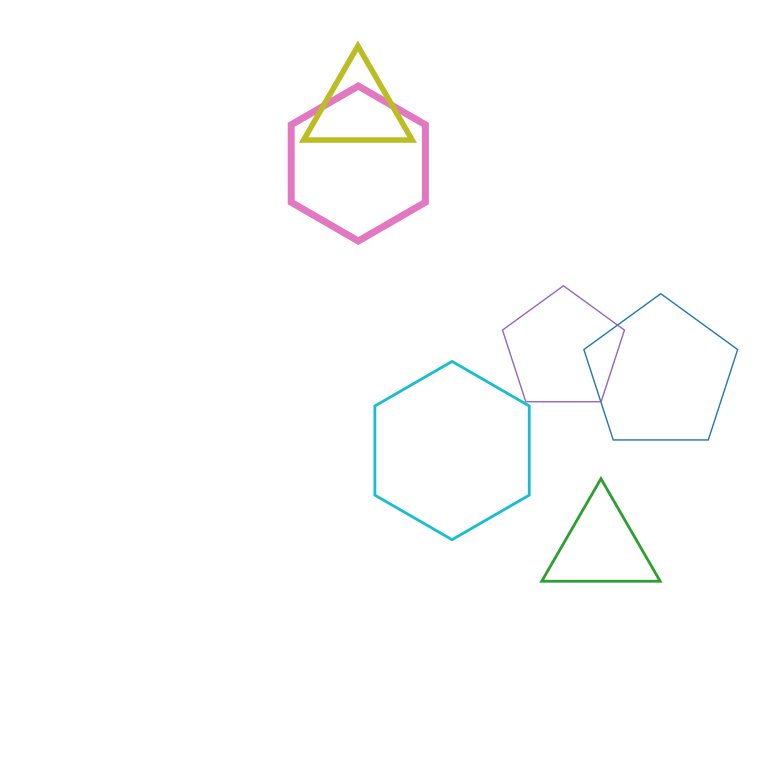[{"shape": "pentagon", "thickness": 0.5, "radius": 0.52, "center": [0.858, 0.514]}, {"shape": "triangle", "thickness": 1, "radius": 0.44, "center": [0.78, 0.29]}, {"shape": "pentagon", "thickness": 0.5, "radius": 0.42, "center": [0.732, 0.546]}, {"shape": "hexagon", "thickness": 2.5, "radius": 0.5, "center": [0.465, 0.788]}, {"shape": "triangle", "thickness": 2, "radius": 0.41, "center": [0.465, 0.859]}, {"shape": "hexagon", "thickness": 1, "radius": 0.58, "center": [0.587, 0.415]}]